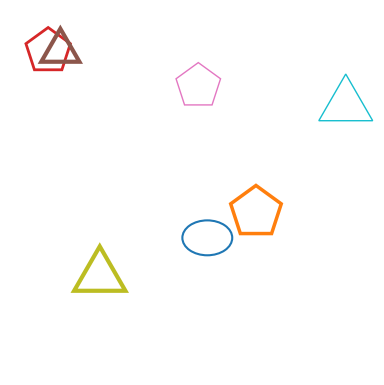[{"shape": "oval", "thickness": 1.5, "radius": 0.32, "center": [0.538, 0.382]}, {"shape": "pentagon", "thickness": 2.5, "radius": 0.35, "center": [0.665, 0.449]}, {"shape": "pentagon", "thickness": 2, "radius": 0.3, "center": [0.125, 0.868]}, {"shape": "triangle", "thickness": 3, "radius": 0.29, "center": [0.157, 0.868]}, {"shape": "pentagon", "thickness": 1, "radius": 0.3, "center": [0.515, 0.777]}, {"shape": "triangle", "thickness": 3, "radius": 0.38, "center": [0.259, 0.283]}, {"shape": "triangle", "thickness": 1, "radius": 0.4, "center": [0.898, 0.727]}]